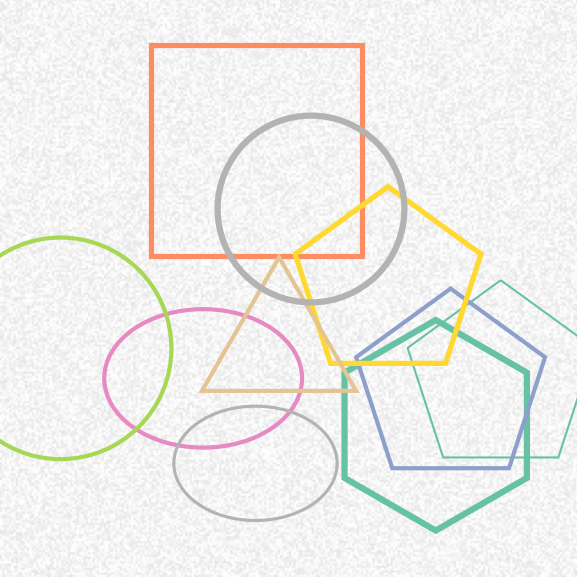[{"shape": "pentagon", "thickness": 1, "radius": 0.85, "center": [0.867, 0.344]}, {"shape": "hexagon", "thickness": 3, "radius": 0.91, "center": [0.755, 0.263]}, {"shape": "square", "thickness": 2.5, "radius": 0.91, "center": [0.444, 0.739]}, {"shape": "pentagon", "thickness": 2, "radius": 0.86, "center": [0.78, 0.327]}, {"shape": "oval", "thickness": 2, "radius": 0.86, "center": [0.352, 0.344]}, {"shape": "circle", "thickness": 2, "radius": 0.96, "center": [0.105, 0.396]}, {"shape": "pentagon", "thickness": 2.5, "radius": 0.85, "center": [0.672, 0.507]}, {"shape": "triangle", "thickness": 2, "radius": 0.77, "center": [0.483, 0.399]}, {"shape": "oval", "thickness": 1.5, "radius": 0.71, "center": [0.442, 0.197]}, {"shape": "circle", "thickness": 3, "radius": 0.81, "center": [0.539, 0.637]}]